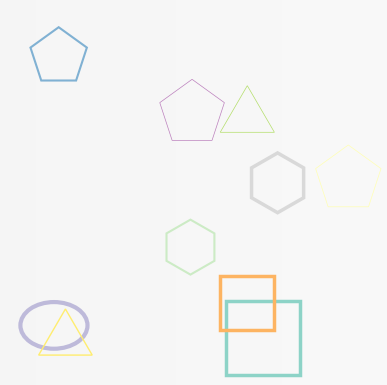[{"shape": "square", "thickness": 2.5, "radius": 0.48, "center": [0.679, 0.122]}, {"shape": "pentagon", "thickness": 0.5, "radius": 0.44, "center": [0.899, 0.535]}, {"shape": "oval", "thickness": 3, "radius": 0.43, "center": [0.139, 0.155]}, {"shape": "pentagon", "thickness": 1.5, "radius": 0.38, "center": [0.151, 0.853]}, {"shape": "square", "thickness": 2.5, "radius": 0.35, "center": [0.638, 0.213]}, {"shape": "triangle", "thickness": 0.5, "radius": 0.4, "center": [0.638, 0.697]}, {"shape": "hexagon", "thickness": 2.5, "radius": 0.39, "center": [0.716, 0.525]}, {"shape": "pentagon", "thickness": 0.5, "radius": 0.44, "center": [0.496, 0.706]}, {"shape": "hexagon", "thickness": 1.5, "radius": 0.36, "center": [0.491, 0.358]}, {"shape": "triangle", "thickness": 1, "radius": 0.4, "center": [0.169, 0.118]}]